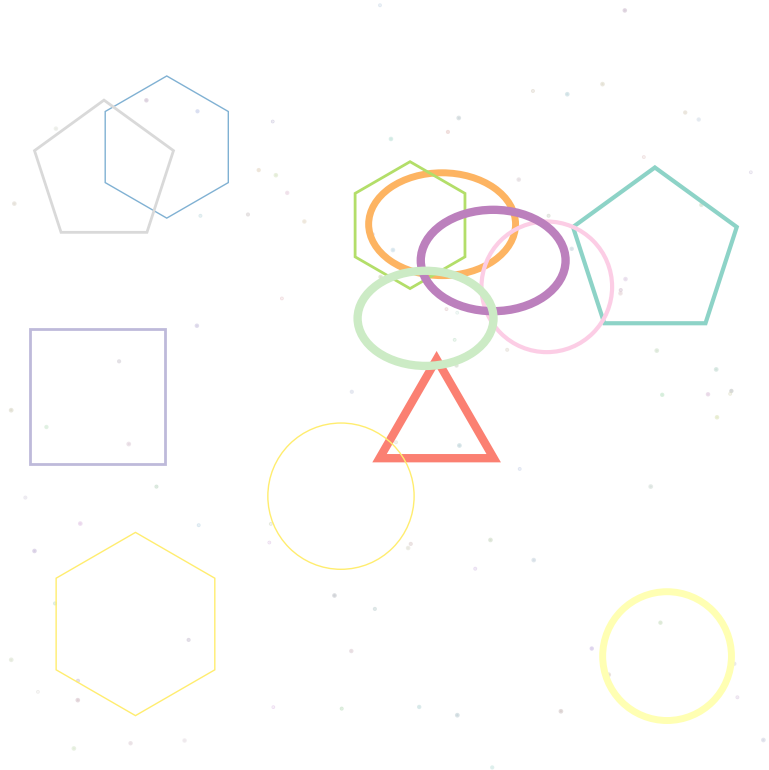[{"shape": "pentagon", "thickness": 1.5, "radius": 0.56, "center": [0.85, 0.671]}, {"shape": "circle", "thickness": 2.5, "radius": 0.42, "center": [0.866, 0.148]}, {"shape": "square", "thickness": 1, "radius": 0.44, "center": [0.127, 0.485]}, {"shape": "triangle", "thickness": 3, "radius": 0.43, "center": [0.567, 0.448]}, {"shape": "hexagon", "thickness": 0.5, "radius": 0.46, "center": [0.217, 0.809]}, {"shape": "oval", "thickness": 2.5, "radius": 0.48, "center": [0.574, 0.709]}, {"shape": "hexagon", "thickness": 1, "radius": 0.41, "center": [0.533, 0.708]}, {"shape": "circle", "thickness": 1.5, "radius": 0.42, "center": [0.71, 0.628]}, {"shape": "pentagon", "thickness": 1, "radius": 0.47, "center": [0.135, 0.775]}, {"shape": "oval", "thickness": 3, "radius": 0.47, "center": [0.64, 0.662]}, {"shape": "oval", "thickness": 3, "radius": 0.44, "center": [0.553, 0.587]}, {"shape": "hexagon", "thickness": 0.5, "radius": 0.59, "center": [0.176, 0.19]}, {"shape": "circle", "thickness": 0.5, "radius": 0.47, "center": [0.443, 0.356]}]